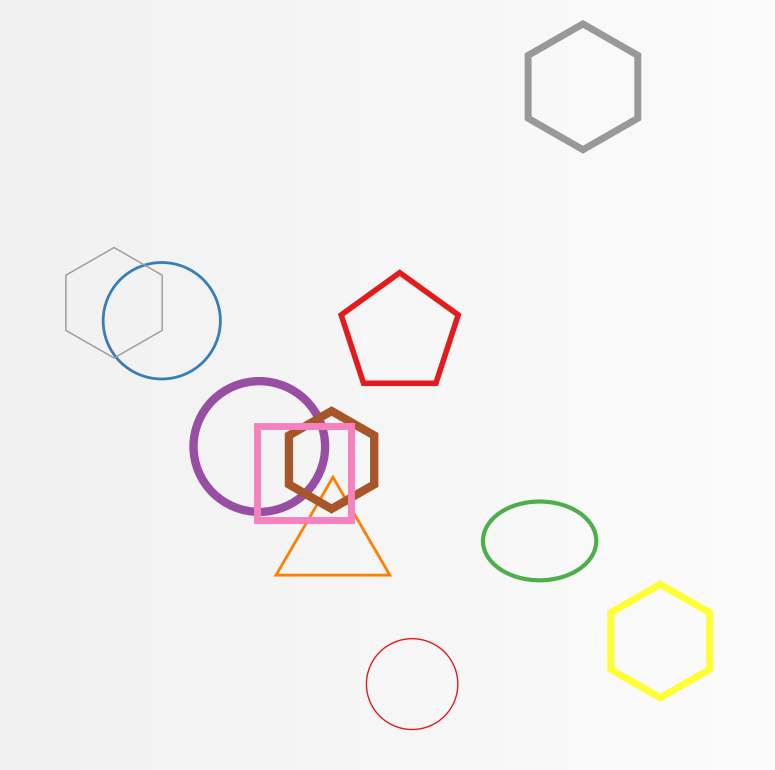[{"shape": "circle", "thickness": 0.5, "radius": 0.29, "center": [0.532, 0.112]}, {"shape": "pentagon", "thickness": 2, "radius": 0.4, "center": [0.516, 0.566]}, {"shape": "circle", "thickness": 1, "radius": 0.38, "center": [0.209, 0.583]}, {"shape": "oval", "thickness": 1.5, "radius": 0.37, "center": [0.696, 0.298]}, {"shape": "circle", "thickness": 3, "radius": 0.42, "center": [0.335, 0.42]}, {"shape": "triangle", "thickness": 1, "radius": 0.42, "center": [0.43, 0.295]}, {"shape": "hexagon", "thickness": 2.5, "radius": 0.37, "center": [0.852, 0.168]}, {"shape": "hexagon", "thickness": 3, "radius": 0.32, "center": [0.428, 0.403]}, {"shape": "square", "thickness": 2.5, "radius": 0.3, "center": [0.392, 0.386]}, {"shape": "hexagon", "thickness": 2.5, "radius": 0.41, "center": [0.752, 0.887]}, {"shape": "hexagon", "thickness": 0.5, "radius": 0.36, "center": [0.147, 0.607]}]